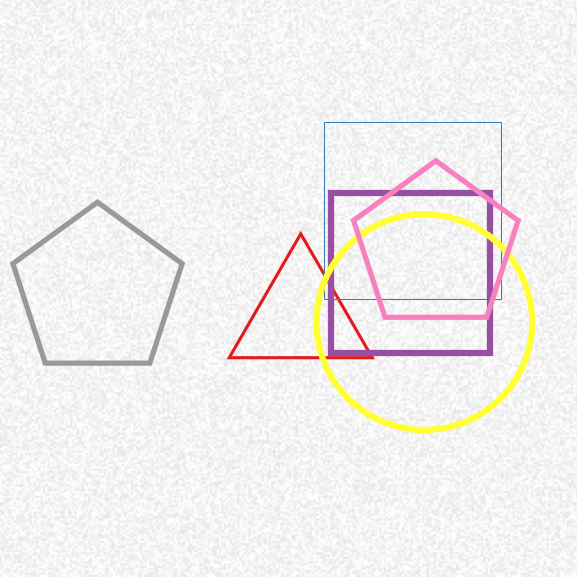[{"shape": "triangle", "thickness": 1.5, "radius": 0.72, "center": [0.521, 0.451]}, {"shape": "square", "thickness": 0.5, "radius": 0.77, "center": [0.715, 0.635]}, {"shape": "square", "thickness": 3, "radius": 0.69, "center": [0.711, 0.526]}, {"shape": "circle", "thickness": 3, "radius": 0.93, "center": [0.735, 0.441]}, {"shape": "pentagon", "thickness": 2.5, "radius": 0.75, "center": [0.755, 0.571]}, {"shape": "pentagon", "thickness": 2.5, "radius": 0.77, "center": [0.169, 0.495]}]